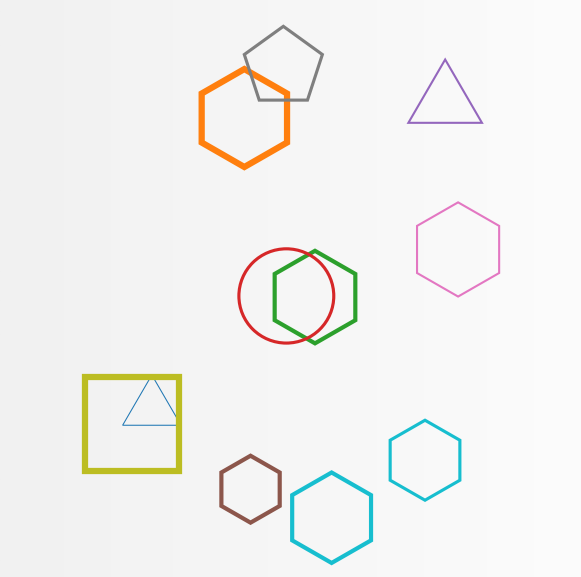[{"shape": "triangle", "thickness": 0.5, "radius": 0.29, "center": [0.261, 0.292]}, {"shape": "hexagon", "thickness": 3, "radius": 0.42, "center": [0.42, 0.795]}, {"shape": "hexagon", "thickness": 2, "radius": 0.4, "center": [0.542, 0.485]}, {"shape": "circle", "thickness": 1.5, "radius": 0.41, "center": [0.493, 0.487]}, {"shape": "triangle", "thickness": 1, "radius": 0.37, "center": [0.766, 0.823]}, {"shape": "hexagon", "thickness": 2, "radius": 0.29, "center": [0.431, 0.152]}, {"shape": "hexagon", "thickness": 1, "radius": 0.41, "center": [0.788, 0.567]}, {"shape": "pentagon", "thickness": 1.5, "radius": 0.35, "center": [0.487, 0.883]}, {"shape": "square", "thickness": 3, "radius": 0.4, "center": [0.228, 0.265]}, {"shape": "hexagon", "thickness": 1.5, "radius": 0.35, "center": [0.731, 0.202]}, {"shape": "hexagon", "thickness": 2, "radius": 0.39, "center": [0.571, 0.103]}]